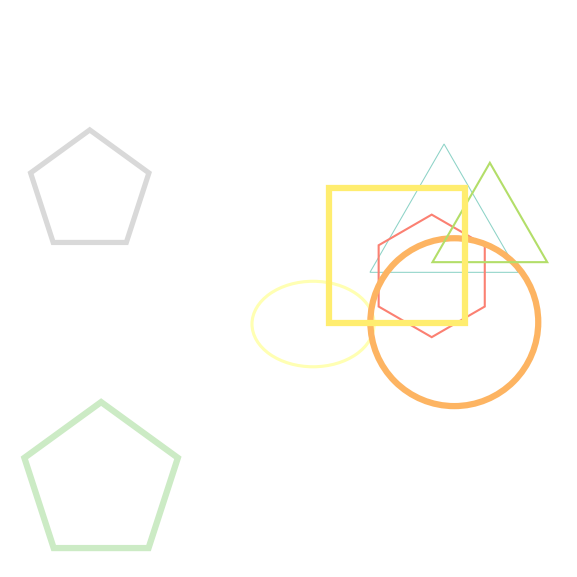[{"shape": "triangle", "thickness": 0.5, "radius": 0.74, "center": [0.769, 0.602]}, {"shape": "oval", "thickness": 1.5, "radius": 0.53, "center": [0.542, 0.438]}, {"shape": "hexagon", "thickness": 1, "radius": 0.53, "center": [0.748, 0.521]}, {"shape": "circle", "thickness": 3, "radius": 0.73, "center": [0.787, 0.441]}, {"shape": "triangle", "thickness": 1, "radius": 0.57, "center": [0.848, 0.603]}, {"shape": "pentagon", "thickness": 2.5, "radius": 0.54, "center": [0.155, 0.666]}, {"shape": "pentagon", "thickness": 3, "radius": 0.7, "center": [0.175, 0.163]}, {"shape": "square", "thickness": 3, "radius": 0.58, "center": [0.687, 0.557]}]